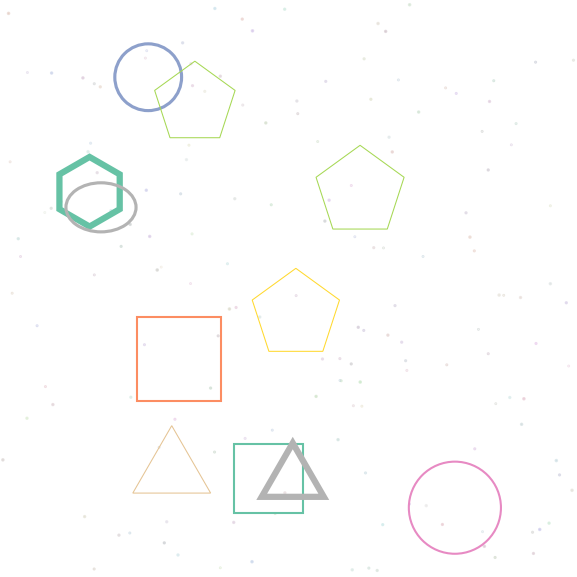[{"shape": "square", "thickness": 1, "radius": 0.3, "center": [0.464, 0.171]}, {"shape": "hexagon", "thickness": 3, "radius": 0.3, "center": [0.155, 0.667]}, {"shape": "square", "thickness": 1, "radius": 0.36, "center": [0.311, 0.378]}, {"shape": "circle", "thickness": 1.5, "radius": 0.29, "center": [0.257, 0.865]}, {"shape": "circle", "thickness": 1, "radius": 0.4, "center": [0.788, 0.12]}, {"shape": "pentagon", "thickness": 0.5, "radius": 0.37, "center": [0.337, 0.82]}, {"shape": "pentagon", "thickness": 0.5, "radius": 0.4, "center": [0.624, 0.667]}, {"shape": "pentagon", "thickness": 0.5, "radius": 0.4, "center": [0.512, 0.455]}, {"shape": "triangle", "thickness": 0.5, "radius": 0.39, "center": [0.297, 0.184]}, {"shape": "oval", "thickness": 1.5, "radius": 0.3, "center": [0.175, 0.64]}, {"shape": "triangle", "thickness": 3, "radius": 0.31, "center": [0.507, 0.17]}]